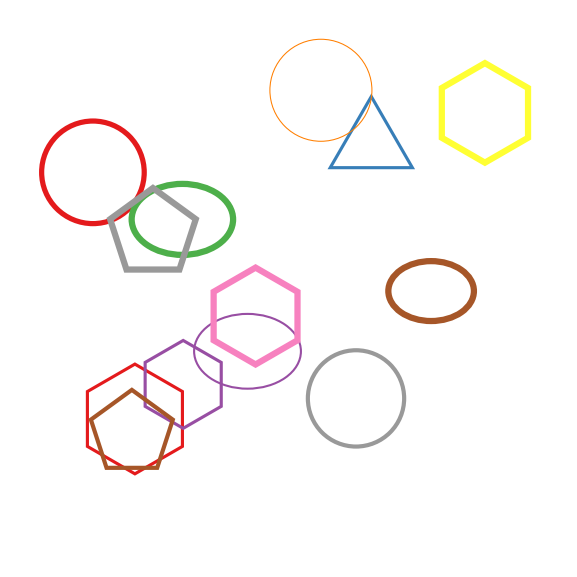[{"shape": "circle", "thickness": 2.5, "radius": 0.44, "center": [0.161, 0.701]}, {"shape": "hexagon", "thickness": 1.5, "radius": 0.47, "center": [0.234, 0.274]}, {"shape": "triangle", "thickness": 1.5, "radius": 0.41, "center": [0.643, 0.75]}, {"shape": "oval", "thickness": 3, "radius": 0.44, "center": [0.316, 0.619]}, {"shape": "hexagon", "thickness": 1.5, "radius": 0.38, "center": [0.317, 0.334]}, {"shape": "oval", "thickness": 1, "radius": 0.46, "center": [0.429, 0.391]}, {"shape": "circle", "thickness": 0.5, "radius": 0.44, "center": [0.556, 0.843]}, {"shape": "hexagon", "thickness": 3, "radius": 0.43, "center": [0.84, 0.804]}, {"shape": "pentagon", "thickness": 2, "radius": 0.37, "center": [0.228, 0.249]}, {"shape": "oval", "thickness": 3, "radius": 0.37, "center": [0.747, 0.495]}, {"shape": "hexagon", "thickness": 3, "radius": 0.42, "center": [0.443, 0.452]}, {"shape": "circle", "thickness": 2, "radius": 0.42, "center": [0.616, 0.309]}, {"shape": "pentagon", "thickness": 3, "radius": 0.39, "center": [0.265, 0.595]}]